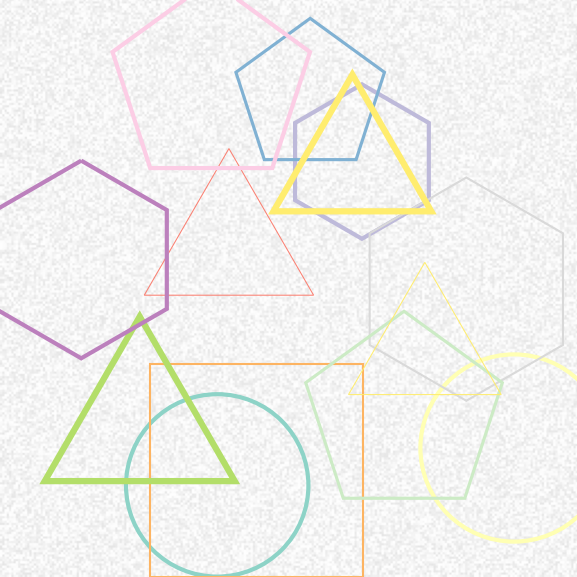[{"shape": "circle", "thickness": 2, "radius": 0.79, "center": [0.376, 0.159]}, {"shape": "circle", "thickness": 2, "radius": 0.81, "center": [0.89, 0.223]}, {"shape": "hexagon", "thickness": 2, "radius": 0.67, "center": [0.627, 0.719]}, {"shape": "triangle", "thickness": 0.5, "radius": 0.85, "center": [0.396, 0.573]}, {"shape": "pentagon", "thickness": 1.5, "radius": 0.68, "center": [0.537, 0.832]}, {"shape": "square", "thickness": 1, "radius": 0.92, "center": [0.445, 0.185]}, {"shape": "triangle", "thickness": 3, "radius": 0.95, "center": [0.242, 0.261]}, {"shape": "pentagon", "thickness": 2, "radius": 0.9, "center": [0.366, 0.854]}, {"shape": "hexagon", "thickness": 1, "radius": 0.97, "center": [0.807, 0.498]}, {"shape": "hexagon", "thickness": 2, "radius": 0.86, "center": [0.141, 0.55]}, {"shape": "pentagon", "thickness": 1.5, "radius": 0.89, "center": [0.7, 0.281]}, {"shape": "triangle", "thickness": 3, "radius": 0.79, "center": [0.61, 0.712]}, {"shape": "triangle", "thickness": 0.5, "radius": 0.76, "center": [0.736, 0.392]}]